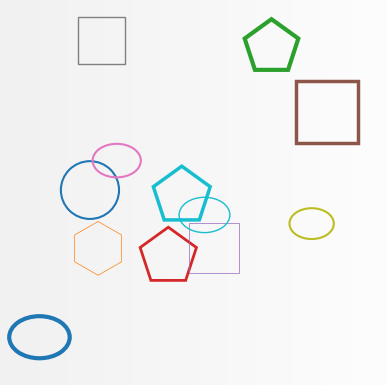[{"shape": "circle", "thickness": 1.5, "radius": 0.38, "center": [0.232, 0.506]}, {"shape": "oval", "thickness": 3, "radius": 0.39, "center": [0.102, 0.124]}, {"shape": "hexagon", "thickness": 0.5, "radius": 0.35, "center": [0.253, 0.355]}, {"shape": "pentagon", "thickness": 3, "radius": 0.36, "center": [0.701, 0.877]}, {"shape": "pentagon", "thickness": 2, "radius": 0.38, "center": [0.434, 0.333]}, {"shape": "square", "thickness": 0.5, "radius": 0.33, "center": [0.553, 0.355]}, {"shape": "square", "thickness": 2.5, "radius": 0.4, "center": [0.844, 0.709]}, {"shape": "oval", "thickness": 1.5, "radius": 0.31, "center": [0.301, 0.583]}, {"shape": "square", "thickness": 1, "radius": 0.3, "center": [0.262, 0.895]}, {"shape": "oval", "thickness": 1.5, "radius": 0.29, "center": [0.804, 0.419]}, {"shape": "oval", "thickness": 1, "radius": 0.33, "center": [0.528, 0.442]}, {"shape": "pentagon", "thickness": 2.5, "radius": 0.39, "center": [0.469, 0.491]}]